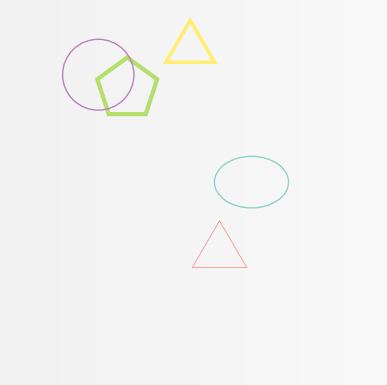[{"shape": "oval", "thickness": 1, "radius": 0.48, "center": [0.649, 0.527]}, {"shape": "triangle", "thickness": 0.5, "radius": 0.41, "center": [0.566, 0.345]}, {"shape": "pentagon", "thickness": 3, "radius": 0.41, "center": [0.328, 0.769]}, {"shape": "circle", "thickness": 1, "radius": 0.46, "center": [0.254, 0.806]}, {"shape": "triangle", "thickness": 2.5, "radius": 0.36, "center": [0.491, 0.875]}]